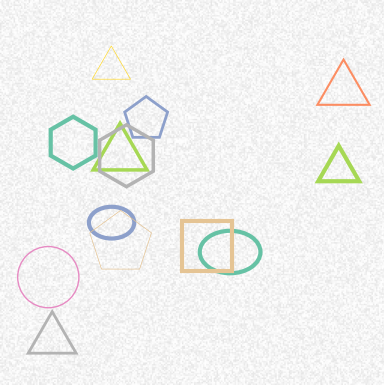[{"shape": "oval", "thickness": 3, "radius": 0.39, "center": [0.598, 0.345]}, {"shape": "hexagon", "thickness": 3, "radius": 0.34, "center": [0.19, 0.63]}, {"shape": "triangle", "thickness": 1.5, "radius": 0.39, "center": [0.892, 0.767]}, {"shape": "pentagon", "thickness": 2, "radius": 0.29, "center": [0.38, 0.691]}, {"shape": "oval", "thickness": 3, "radius": 0.29, "center": [0.29, 0.422]}, {"shape": "circle", "thickness": 1, "radius": 0.4, "center": [0.125, 0.28]}, {"shape": "triangle", "thickness": 3, "radius": 0.31, "center": [0.88, 0.56]}, {"shape": "triangle", "thickness": 2.5, "radius": 0.4, "center": [0.312, 0.599]}, {"shape": "triangle", "thickness": 0.5, "radius": 0.29, "center": [0.289, 0.823]}, {"shape": "pentagon", "thickness": 0.5, "radius": 0.42, "center": [0.313, 0.369]}, {"shape": "square", "thickness": 3, "radius": 0.33, "center": [0.538, 0.361]}, {"shape": "hexagon", "thickness": 2.5, "radius": 0.4, "center": [0.328, 0.596]}, {"shape": "triangle", "thickness": 2, "radius": 0.36, "center": [0.136, 0.119]}]